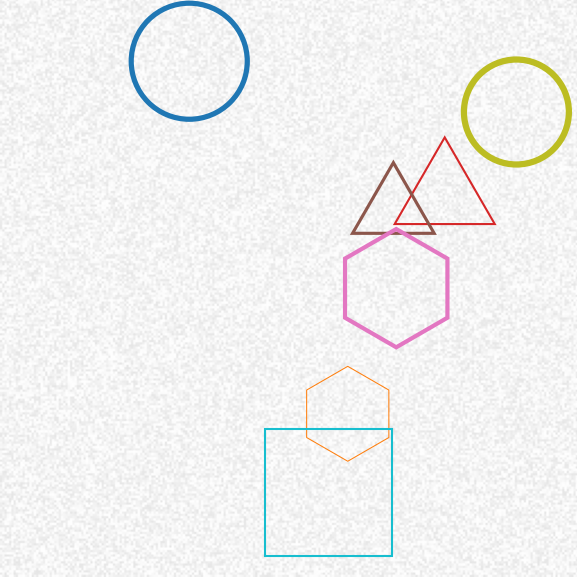[{"shape": "circle", "thickness": 2.5, "radius": 0.5, "center": [0.328, 0.893]}, {"shape": "hexagon", "thickness": 0.5, "radius": 0.41, "center": [0.602, 0.283]}, {"shape": "triangle", "thickness": 1, "radius": 0.5, "center": [0.77, 0.661]}, {"shape": "triangle", "thickness": 1.5, "radius": 0.41, "center": [0.681, 0.636]}, {"shape": "hexagon", "thickness": 2, "radius": 0.51, "center": [0.686, 0.5]}, {"shape": "circle", "thickness": 3, "radius": 0.45, "center": [0.894, 0.805]}, {"shape": "square", "thickness": 1, "radius": 0.55, "center": [0.568, 0.146]}]